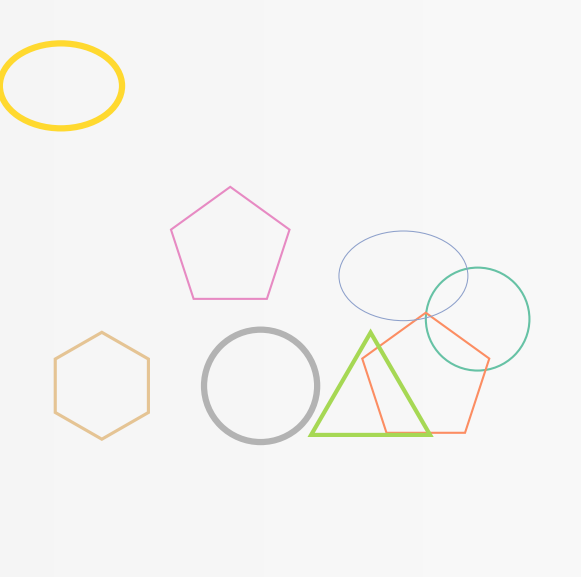[{"shape": "circle", "thickness": 1, "radius": 0.45, "center": [0.822, 0.447]}, {"shape": "pentagon", "thickness": 1, "radius": 0.57, "center": [0.732, 0.343]}, {"shape": "oval", "thickness": 0.5, "radius": 0.55, "center": [0.694, 0.521]}, {"shape": "pentagon", "thickness": 1, "radius": 0.54, "center": [0.396, 0.568]}, {"shape": "triangle", "thickness": 2, "radius": 0.59, "center": [0.638, 0.305]}, {"shape": "oval", "thickness": 3, "radius": 0.53, "center": [0.105, 0.85]}, {"shape": "hexagon", "thickness": 1.5, "radius": 0.46, "center": [0.175, 0.331]}, {"shape": "circle", "thickness": 3, "radius": 0.49, "center": [0.448, 0.331]}]